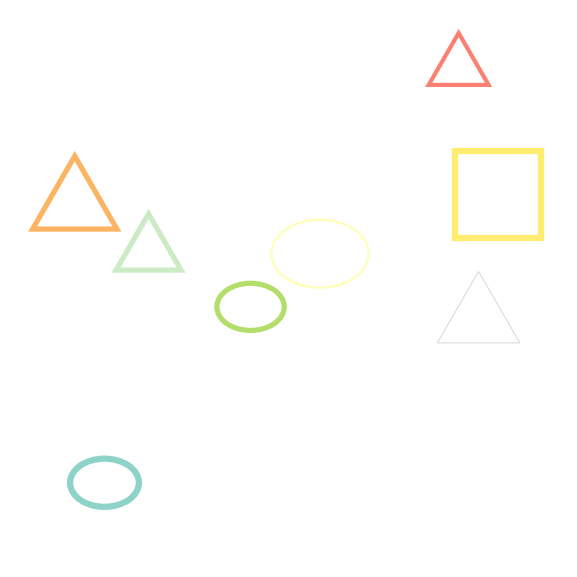[{"shape": "oval", "thickness": 3, "radius": 0.3, "center": [0.181, 0.163]}, {"shape": "oval", "thickness": 1, "radius": 0.42, "center": [0.554, 0.56]}, {"shape": "triangle", "thickness": 2, "radius": 0.3, "center": [0.794, 0.882]}, {"shape": "triangle", "thickness": 2.5, "radius": 0.42, "center": [0.129, 0.645]}, {"shape": "oval", "thickness": 2.5, "radius": 0.29, "center": [0.434, 0.468]}, {"shape": "triangle", "thickness": 0.5, "radius": 0.41, "center": [0.829, 0.447]}, {"shape": "triangle", "thickness": 2.5, "radius": 0.32, "center": [0.257, 0.564]}, {"shape": "square", "thickness": 3, "radius": 0.37, "center": [0.862, 0.662]}]